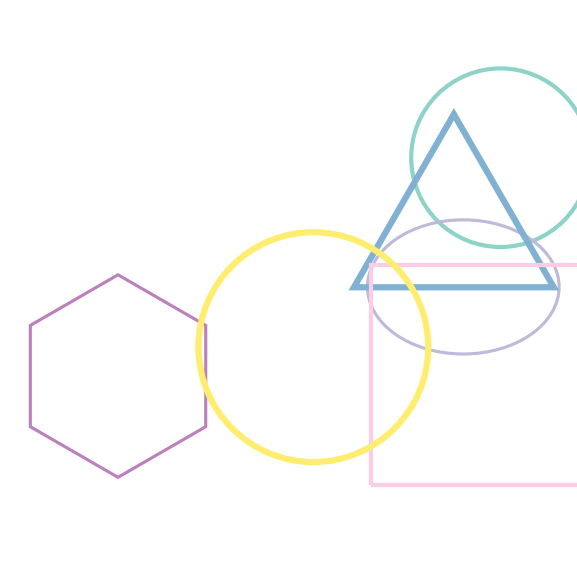[{"shape": "circle", "thickness": 2, "radius": 0.77, "center": [0.867, 0.726]}, {"shape": "oval", "thickness": 1.5, "radius": 0.83, "center": [0.802, 0.502]}, {"shape": "triangle", "thickness": 3, "radius": 1.0, "center": [0.786, 0.602]}, {"shape": "square", "thickness": 2, "radius": 0.96, "center": [0.833, 0.35]}, {"shape": "hexagon", "thickness": 1.5, "radius": 0.88, "center": [0.204, 0.348]}, {"shape": "circle", "thickness": 3, "radius": 0.99, "center": [0.543, 0.398]}]